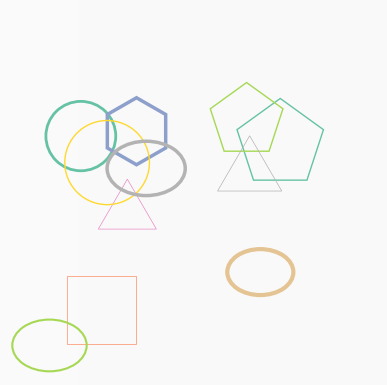[{"shape": "circle", "thickness": 2, "radius": 0.45, "center": [0.209, 0.647]}, {"shape": "pentagon", "thickness": 1, "radius": 0.59, "center": [0.723, 0.627]}, {"shape": "square", "thickness": 0.5, "radius": 0.44, "center": [0.263, 0.194]}, {"shape": "hexagon", "thickness": 2.5, "radius": 0.43, "center": [0.352, 0.659]}, {"shape": "triangle", "thickness": 0.5, "radius": 0.43, "center": [0.329, 0.448]}, {"shape": "pentagon", "thickness": 1, "radius": 0.49, "center": [0.636, 0.687]}, {"shape": "oval", "thickness": 1.5, "radius": 0.48, "center": [0.128, 0.103]}, {"shape": "circle", "thickness": 1, "radius": 0.55, "center": [0.276, 0.578]}, {"shape": "oval", "thickness": 3, "radius": 0.43, "center": [0.672, 0.293]}, {"shape": "oval", "thickness": 2.5, "radius": 0.5, "center": [0.377, 0.563]}, {"shape": "triangle", "thickness": 0.5, "radius": 0.48, "center": [0.644, 0.552]}]